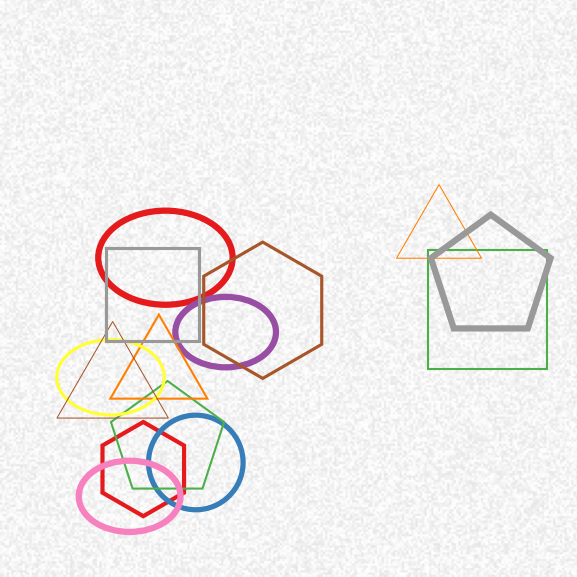[{"shape": "hexagon", "thickness": 2, "radius": 0.41, "center": [0.248, 0.187]}, {"shape": "oval", "thickness": 3, "radius": 0.58, "center": [0.286, 0.553]}, {"shape": "circle", "thickness": 2.5, "radius": 0.41, "center": [0.339, 0.198]}, {"shape": "pentagon", "thickness": 1, "radius": 0.51, "center": [0.29, 0.236]}, {"shape": "square", "thickness": 1, "radius": 0.52, "center": [0.844, 0.464]}, {"shape": "oval", "thickness": 3, "radius": 0.44, "center": [0.391, 0.424]}, {"shape": "triangle", "thickness": 0.5, "radius": 0.43, "center": [0.76, 0.595]}, {"shape": "triangle", "thickness": 1, "radius": 0.49, "center": [0.275, 0.357]}, {"shape": "oval", "thickness": 1.5, "radius": 0.47, "center": [0.191, 0.346]}, {"shape": "triangle", "thickness": 0.5, "radius": 0.56, "center": [0.195, 0.331]}, {"shape": "hexagon", "thickness": 1.5, "radius": 0.59, "center": [0.455, 0.462]}, {"shape": "oval", "thickness": 3, "radius": 0.44, "center": [0.224, 0.14]}, {"shape": "pentagon", "thickness": 3, "radius": 0.54, "center": [0.85, 0.519]}, {"shape": "square", "thickness": 1.5, "radius": 0.4, "center": [0.264, 0.489]}]